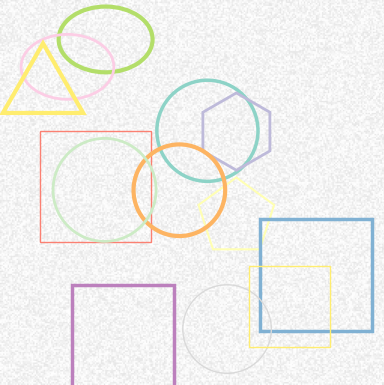[{"shape": "circle", "thickness": 2.5, "radius": 0.66, "center": [0.539, 0.66]}, {"shape": "pentagon", "thickness": 1.5, "radius": 0.52, "center": [0.614, 0.436]}, {"shape": "hexagon", "thickness": 2, "radius": 0.5, "center": [0.614, 0.658]}, {"shape": "square", "thickness": 1, "radius": 0.72, "center": [0.248, 0.516]}, {"shape": "square", "thickness": 2.5, "radius": 0.73, "center": [0.821, 0.286]}, {"shape": "circle", "thickness": 3, "radius": 0.6, "center": [0.466, 0.506]}, {"shape": "oval", "thickness": 3, "radius": 0.61, "center": [0.274, 0.898]}, {"shape": "oval", "thickness": 2, "radius": 0.6, "center": [0.175, 0.826]}, {"shape": "circle", "thickness": 1, "radius": 0.57, "center": [0.59, 0.145]}, {"shape": "square", "thickness": 2.5, "radius": 0.66, "center": [0.319, 0.128]}, {"shape": "circle", "thickness": 2, "radius": 0.67, "center": [0.272, 0.507]}, {"shape": "square", "thickness": 1, "radius": 0.53, "center": [0.752, 0.204]}, {"shape": "triangle", "thickness": 3, "radius": 0.6, "center": [0.112, 0.767]}]